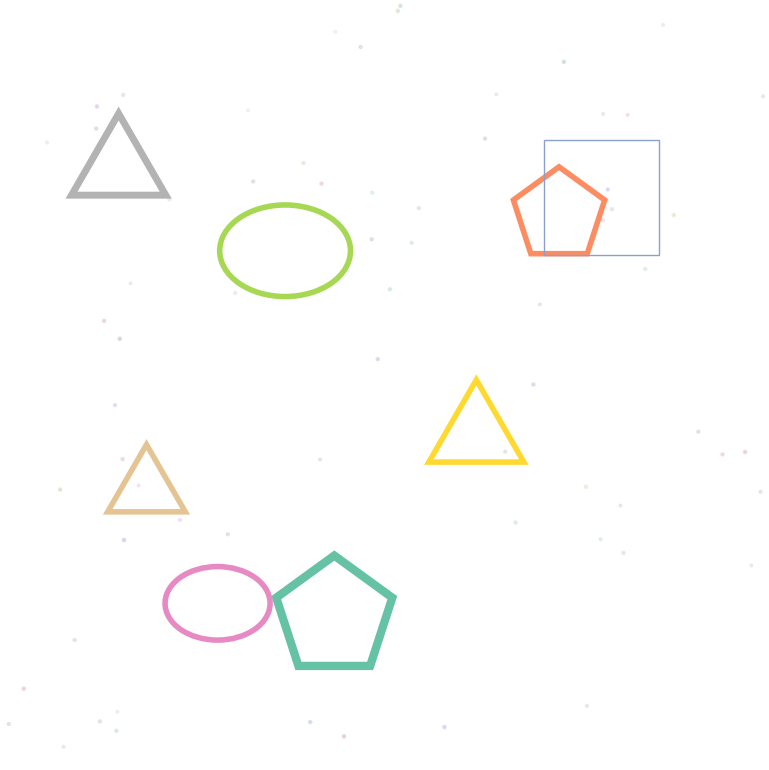[{"shape": "pentagon", "thickness": 3, "radius": 0.4, "center": [0.434, 0.199]}, {"shape": "pentagon", "thickness": 2, "radius": 0.31, "center": [0.726, 0.721]}, {"shape": "square", "thickness": 0.5, "radius": 0.37, "center": [0.781, 0.744]}, {"shape": "oval", "thickness": 2, "radius": 0.34, "center": [0.283, 0.216]}, {"shape": "oval", "thickness": 2, "radius": 0.42, "center": [0.37, 0.674]}, {"shape": "triangle", "thickness": 2, "radius": 0.36, "center": [0.619, 0.436]}, {"shape": "triangle", "thickness": 2, "radius": 0.29, "center": [0.19, 0.364]}, {"shape": "triangle", "thickness": 2.5, "radius": 0.35, "center": [0.154, 0.782]}]